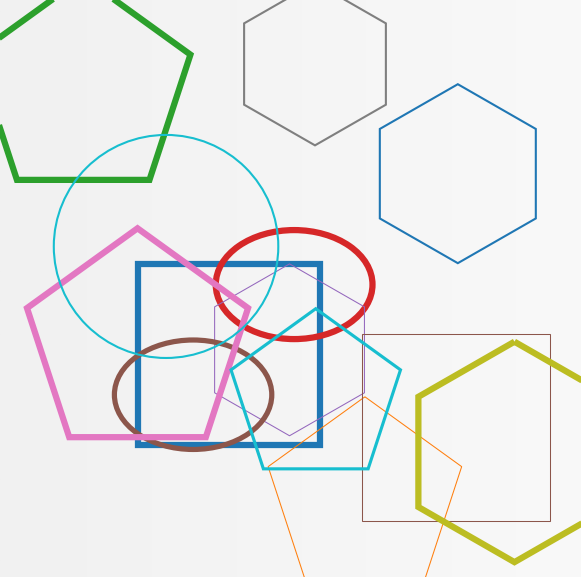[{"shape": "hexagon", "thickness": 1, "radius": 0.77, "center": [0.788, 0.698]}, {"shape": "square", "thickness": 3, "radius": 0.79, "center": [0.394, 0.386]}, {"shape": "pentagon", "thickness": 0.5, "radius": 0.88, "center": [0.628, 0.137]}, {"shape": "pentagon", "thickness": 3, "radius": 0.97, "center": [0.143, 0.845]}, {"shape": "oval", "thickness": 3, "radius": 0.67, "center": [0.506, 0.506]}, {"shape": "hexagon", "thickness": 0.5, "radius": 0.74, "center": [0.498, 0.393]}, {"shape": "square", "thickness": 0.5, "radius": 0.81, "center": [0.784, 0.259]}, {"shape": "oval", "thickness": 2.5, "radius": 0.68, "center": [0.332, 0.316]}, {"shape": "pentagon", "thickness": 3, "radius": 1.0, "center": [0.237, 0.404]}, {"shape": "hexagon", "thickness": 1, "radius": 0.7, "center": [0.542, 0.888]}, {"shape": "hexagon", "thickness": 3, "radius": 0.95, "center": [0.885, 0.217]}, {"shape": "circle", "thickness": 1, "radius": 0.97, "center": [0.286, 0.572]}, {"shape": "pentagon", "thickness": 1.5, "radius": 0.77, "center": [0.543, 0.311]}]